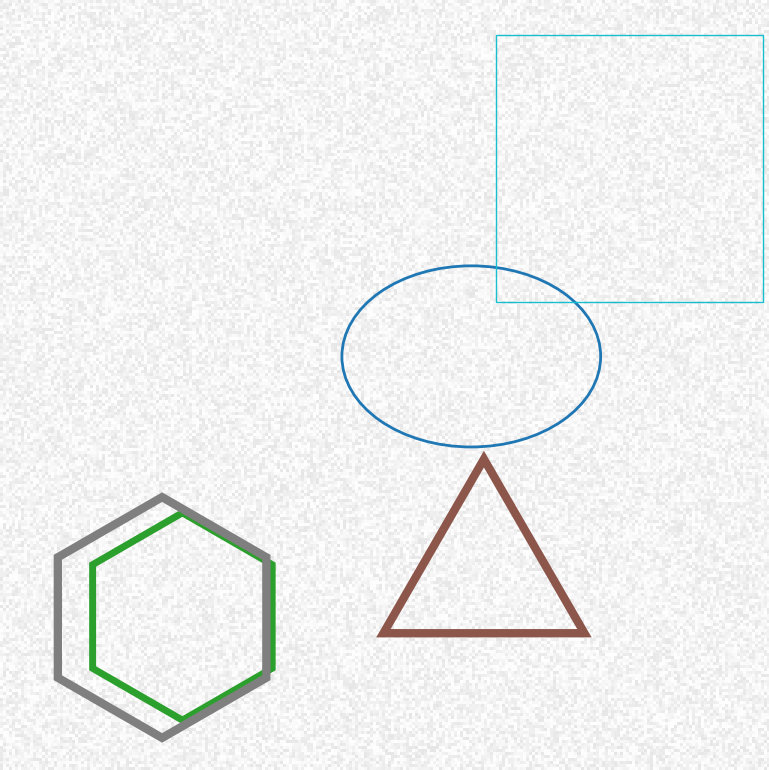[{"shape": "oval", "thickness": 1, "radius": 0.84, "center": [0.612, 0.537]}, {"shape": "hexagon", "thickness": 2.5, "radius": 0.67, "center": [0.237, 0.199]}, {"shape": "triangle", "thickness": 3, "radius": 0.75, "center": [0.628, 0.253]}, {"shape": "hexagon", "thickness": 3, "radius": 0.78, "center": [0.211, 0.198]}, {"shape": "square", "thickness": 0.5, "radius": 0.87, "center": [0.817, 0.781]}]